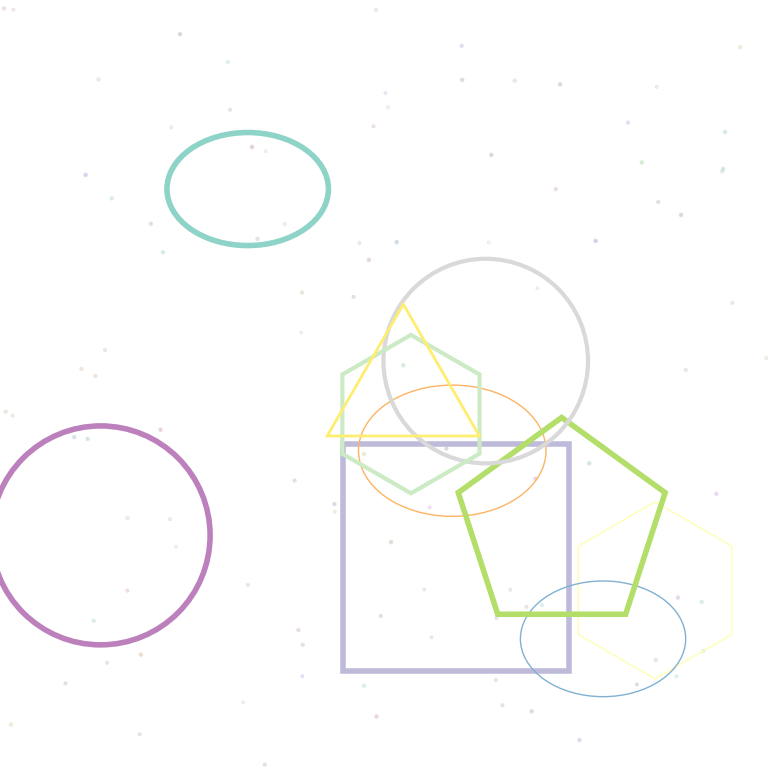[{"shape": "oval", "thickness": 2, "radius": 0.52, "center": [0.322, 0.755]}, {"shape": "hexagon", "thickness": 0.5, "radius": 0.57, "center": [0.851, 0.233]}, {"shape": "square", "thickness": 2, "radius": 0.74, "center": [0.592, 0.276]}, {"shape": "oval", "thickness": 0.5, "radius": 0.54, "center": [0.783, 0.17]}, {"shape": "oval", "thickness": 0.5, "radius": 0.61, "center": [0.587, 0.415]}, {"shape": "pentagon", "thickness": 2, "radius": 0.71, "center": [0.729, 0.317]}, {"shape": "circle", "thickness": 1.5, "radius": 0.66, "center": [0.631, 0.531]}, {"shape": "circle", "thickness": 2, "radius": 0.71, "center": [0.131, 0.305]}, {"shape": "hexagon", "thickness": 1.5, "radius": 0.51, "center": [0.534, 0.462]}, {"shape": "triangle", "thickness": 1, "radius": 0.57, "center": [0.524, 0.491]}]